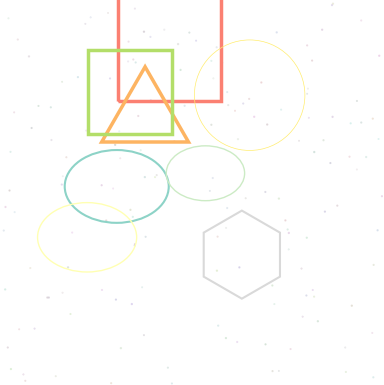[{"shape": "oval", "thickness": 1.5, "radius": 0.68, "center": [0.303, 0.516]}, {"shape": "oval", "thickness": 1, "radius": 0.64, "center": [0.226, 0.384]}, {"shape": "square", "thickness": 2.5, "radius": 0.67, "center": [0.44, 0.872]}, {"shape": "triangle", "thickness": 2.5, "radius": 0.65, "center": [0.377, 0.696]}, {"shape": "square", "thickness": 2.5, "radius": 0.54, "center": [0.338, 0.761]}, {"shape": "hexagon", "thickness": 1.5, "radius": 0.57, "center": [0.628, 0.339]}, {"shape": "oval", "thickness": 1, "radius": 0.51, "center": [0.534, 0.55]}, {"shape": "circle", "thickness": 0.5, "radius": 0.72, "center": [0.648, 0.753]}]